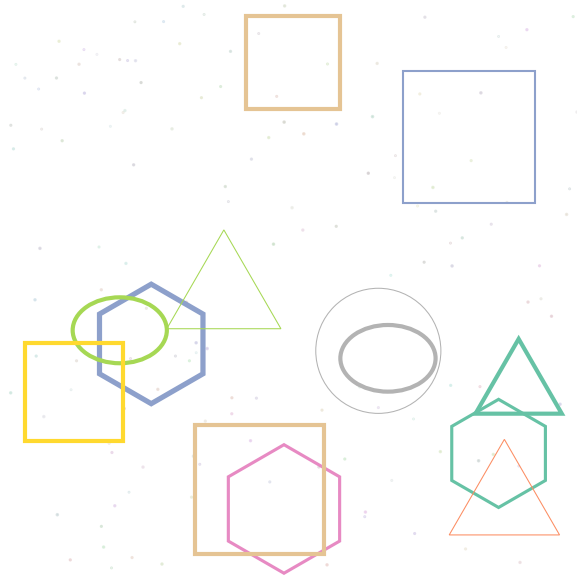[{"shape": "triangle", "thickness": 2, "radius": 0.43, "center": [0.898, 0.326]}, {"shape": "hexagon", "thickness": 1.5, "radius": 0.47, "center": [0.863, 0.214]}, {"shape": "triangle", "thickness": 0.5, "radius": 0.55, "center": [0.873, 0.128]}, {"shape": "square", "thickness": 1, "radius": 0.57, "center": [0.813, 0.763]}, {"shape": "hexagon", "thickness": 2.5, "radius": 0.52, "center": [0.262, 0.404]}, {"shape": "hexagon", "thickness": 1.5, "radius": 0.56, "center": [0.492, 0.118]}, {"shape": "triangle", "thickness": 0.5, "radius": 0.57, "center": [0.388, 0.487]}, {"shape": "oval", "thickness": 2, "radius": 0.41, "center": [0.207, 0.427]}, {"shape": "square", "thickness": 2, "radius": 0.42, "center": [0.127, 0.32]}, {"shape": "square", "thickness": 2, "radius": 0.41, "center": [0.507, 0.891]}, {"shape": "square", "thickness": 2, "radius": 0.56, "center": [0.449, 0.152]}, {"shape": "oval", "thickness": 2, "radius": 0.41, "center": [0.672, 0.379]}, {"shape": "circle", "thickness": 0.5, "radius": 0.54, "center": [0.655, 0.392]}]